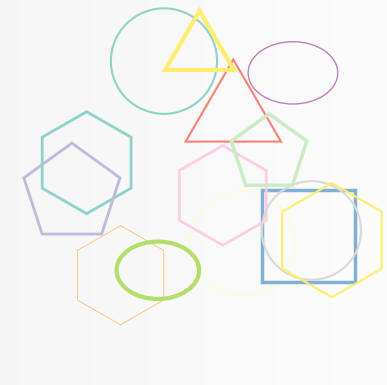[{"shape": "hexagon", "thickness": 2, "radius": 0.66, "center": [0.224, 0.577]}, {"shape": "circle", "thickness": 1.5, "radius": 0.69, "center": [0.423, 0.841]}, {"shape": "circle", "thickness": 0.5, "radius": 0.68, "center": [0.626, 0.368]}, {"shape": "pentagon", "thickness": 2, "radius": 0.65, "center": [0.186, 0.498]}, {"shape": "triangle", "thickness": 1.5, "radius": 0.71, "center": [0.602, 0.703]}, {"shape": "square", "thickness": 2.5, "radius": 0.6, "center": [0.796, 0.386]}, {"shape": "hexagon", "thickness": 0.5, "radius": 0.64, "center": [0.311, 0.285]}, {"shape": "oval", "thickness": 3, "radius": 0.53, "center": [0.407, 0.298]}, {"shape": "hexagon", "thickness": 2, "radius": 0.65, "center": [0.575, 0.492]}, {"shape": "circle", "thickness": 1.5, "radius": 0.64, "center": [0.804, 0.401]}, {"shape": "oval", "thickness": 1, "radius": 0.58, "center": [0.756, 0.811]}, {"shape": "pentagon", "thickness": 2.5, "radius": 0.51, "center": [0.694, 0.602]}, {"shape": "triangle", "thickness": 3, "radius": 0.51, "center": [0.515, 0.869]}, {"shape": "hexagon", "thickness": 1.5, "radius": 0.74, "center": [0.857, 0.376]}]